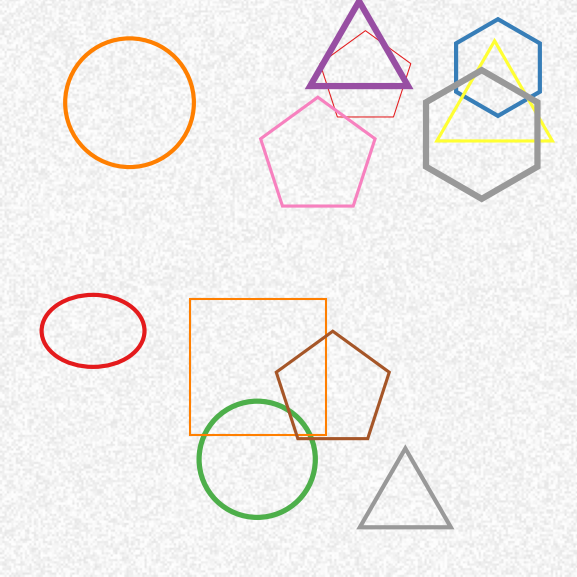[{"shape": "oval", "thickness": 2, "radius": 0.45, "center": [0.161, 0.426]}, {"shape": "pentagon", "thickness": 0.5, "radius": 0.41, "center": [0.633, 0.863]}, {"shape": "hexagon", "thickness": 2, "radius": 0.42, "center": [0.862, 0.882]}, {"shape": "circle", "thickness": 2.5, "radius": 0.5, "center": [0.445, 0.204]}, {"shape": "triangle", "thickness": 3, "radius": 0.49, "center": [0.622, 0.899]}, {"shape": "circle", "thickness": 2, "radius": 0.56, "center": [0.224, 0.821]}, {"shape": "square", "thickness": 1, "radius": 0.59, "center": [0.447, 0.364]}, {"shape": "triangle", "thickness": 1.5, "radius": 0.58, "center": [0.856, 0.813]}, {"shape": "pentagon", "thickness": 1.5, "radius": 0.51, "center": [0.576, 0.323]}, {"shape": "pentagon", "thickness": 1.5, "radius": 0.52, "center": [0.55, 0.727]}, {"shape": "hexagon", "thickness": 3, "radius": 0.56, "center": [0.834, 0.766]}, {"shape": "triangle", "thickness": 2, "radius": 0.46, "center": [0.702, 0.132]}]